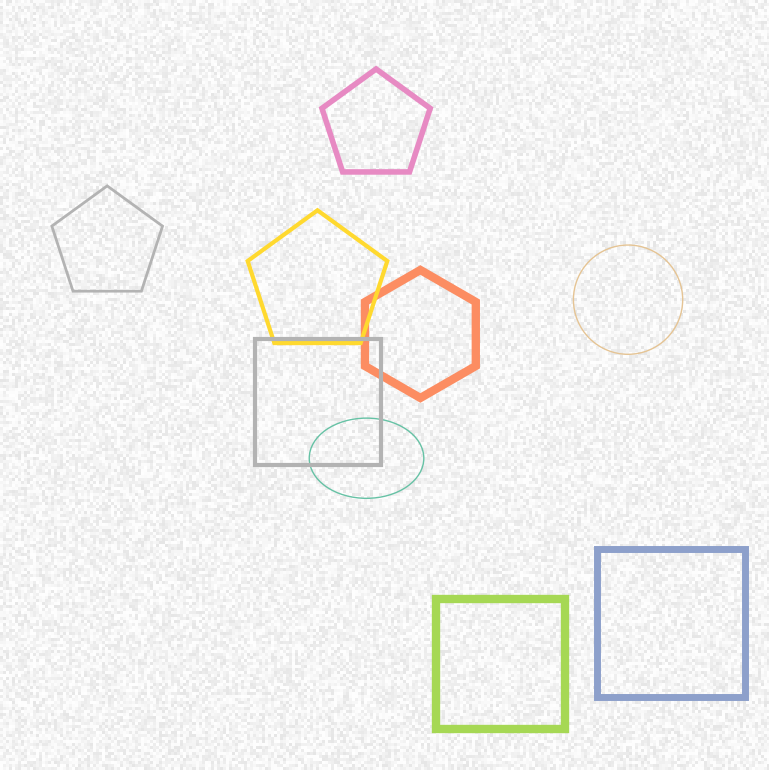[{"shape": "oval", "thickness": 0.5, "radius": 0.37, "center": [0.476, 0.405]}, {"shape": "hexagon", "thickness": 3, "radius": 0.42, "center": [0.546, 0.566]}, {"shape": "square", "thickness": 2.5, "radius": 0.48, "center": [0.871, 0.191]}, {"shape": "pentagon", "thickness": 2, "radius": 0.37, "center": [0.488, 0.836]}, {"shape": "square", "thickness": 3, "radius": 0.42, "center": [0.65, 0.138]}, {"shape": "pentagon", "thickness": 1.5, "radius": 0.48, "center": [0.412, 0.632]}, {"shape": "circle", "thickness": 0.5, "radius": 0.35, "center": [0.816, 0.611]}, {"shape": "pentagon", "thickness": 1, "radius": 0.38, "center": [0.139, 0.683]}, {"shape": "square", "thickness": 1.5, "radius": 0.41, "center": [0.413, 0.478]}]